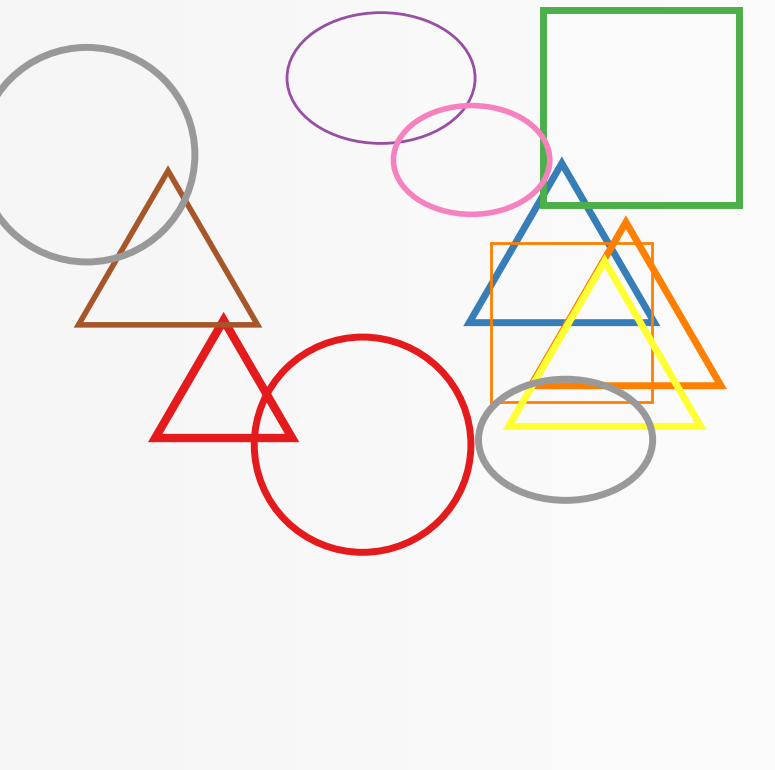[{"shape": "circle", "thickness": 2.5, "radius": 0.7, "center": [0.468, 0.422]}, {"shape": "triangle", "thickness": 3, "radius": 0.51, "center": [0.289, 0.482]}, {"shape": "triangle", "thickness": 2.5, "radius": 0.69, "center": [0.725, 0.65]}, {"shape": "square", "thickness": 2.5, "radius": 0.63, "center": [0.827, 0.86]}, {"shape": "oval", "thickness": 1, "radius": 0.61, "center": [0.492, 0.899]}, {"shape": "square", "thickness": 1, "radius": 0.52, "center": [0.738, 0.581]}, {"shape": "triangle", "thickness": 2.5, "radius": 0.71, "center": [0.808, 0.57]}, {"shape": "triangle", "thickness": 2.5, "radius": 0.72, "center": [0.78, 0.518]}, {"shape": "triangle", "thickness": 2, "radius": 0.67, "center": [0.217, 0.645]}, {"shape": "oval", "thickness": 2, "radius": 0.5, "center": [0.609, 0.792]}, {"shape": "circle", "thickness": 2.5, "radius": 0.7, "center": [0.112, 0.799]}, {"shape": "oval", "thickness": 2.5, "radius": 0.56, "center": [0.73, 0.429]}]